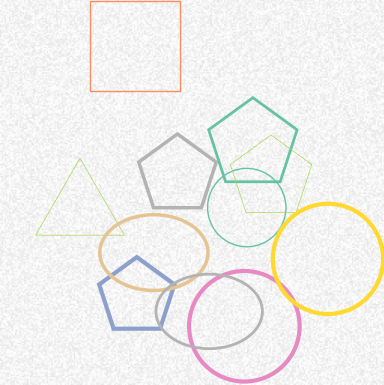[{"shape": "circle", "thickness": 1, "radius": 0.51, "center": [0.641, 0.461]}, {"shape": "pentagon", "thickness": 2, "radius": 0.6, "center": [0.657, 0.626]}, {"shape": "square", "thickness": 1, "radius": 0.58, "center": [0.352, 0.88]}, {"shape": "pentagon", "thickness": 3, "radius": 0.51, "center": [0.355, 0.229]}, {"shape": "circle", "thickness": 3, "radius": 0.72, "center": [0.635, 0.153]}, {"shape": "pentagon", "thickness": 0.5, "radius": 0.56, "center": [0.704, 0.538]}, {"shape": "triangle", "thickness": 0.5, "radius": 0.67, "center": [0.208, 0.456]}, {"shape": "circle", "thickness": 3, "radius": 0.72, "center": [0.852, 0.328]}, {"shape": "oval", "thickness": 2.5, "radius": 0.7, "center": [0.4, 0.344]}, {"shape": "pentagon", "thickness": 2.5, "radius": 0.53, "center": [0.461, 0.546]}, {"shape": "oval", "thickness": 2, "radius": 0.69, "center": [0.543, 0.191]}]